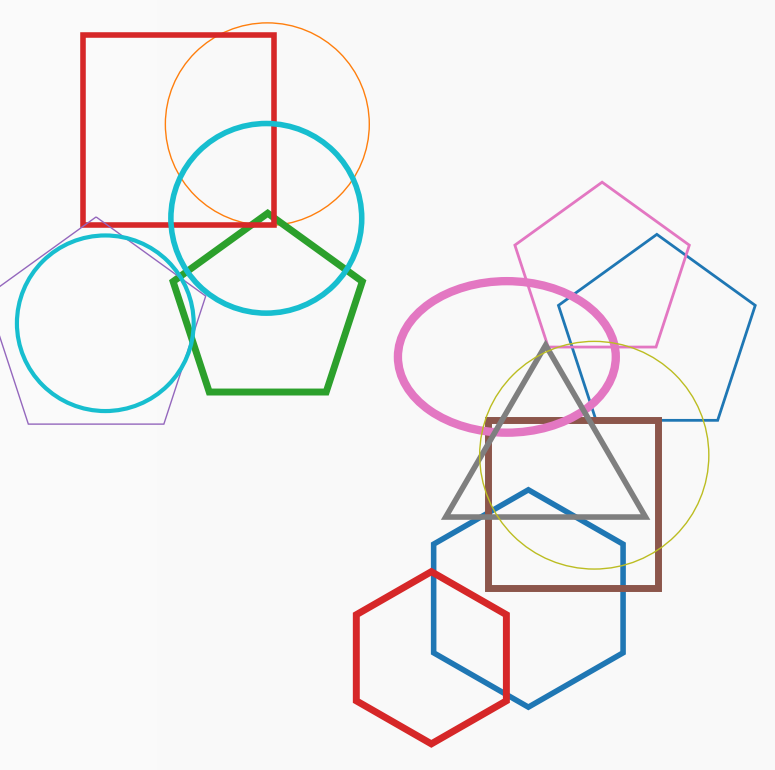[{"shape": "hexagon", "thickness": 2, "radius": 0.71, "center": [0.682, 0.223]}, {"shape": "pentagon", "thickness": 1, "radius": 0.67, "center": [0.848, 0.562]}, {"shape": "circle", "thickness": 0.5, "radius": 0.66, "center": [0.345, 0.839]}, {"shape": "pentagon", "thickness": 2.5, "radius": 0.64, "center": [0.345, 0.595]}, {"shape": "hexagon", "thickness": 2.5, "radius": 0.56, "center": [0.557, 0.146]}, {"shape": "square", "thickness": 2, "radius": 0.62, "center": [0.23, 0.832]}, {"shape": "pentagon", "thickness": 0.5, "radius": 0.74, "center": [0.124, 0.57]}, {"shape": "square", "thickness": 2.5, "radius": 0.55, "center": [0.739, 0.346]}, {"shape": "oval", "thickness": 3, "radius": 0.7, "center": [0.654, 0.536]}, {"shape": "pentagon", "thickness": 1, "radius": 0.59, "center": [0.777, 0.645]}, {"shape": "triangle", "thickness": 2, "radius": 0.74, "center": [0.704, 0.403]}, {"shape": "circle", "thickness": 0.5, "radius": 0.74, "center": [0.767, 0.409]}, {"shape": "circle", "thickness": 1.5, "radius": 0.57, "center": [0.136, 0.58]}, {"shape": "circle", "thickness": 2, "radius": 0.62, "center": [0.344, 0.716]}]